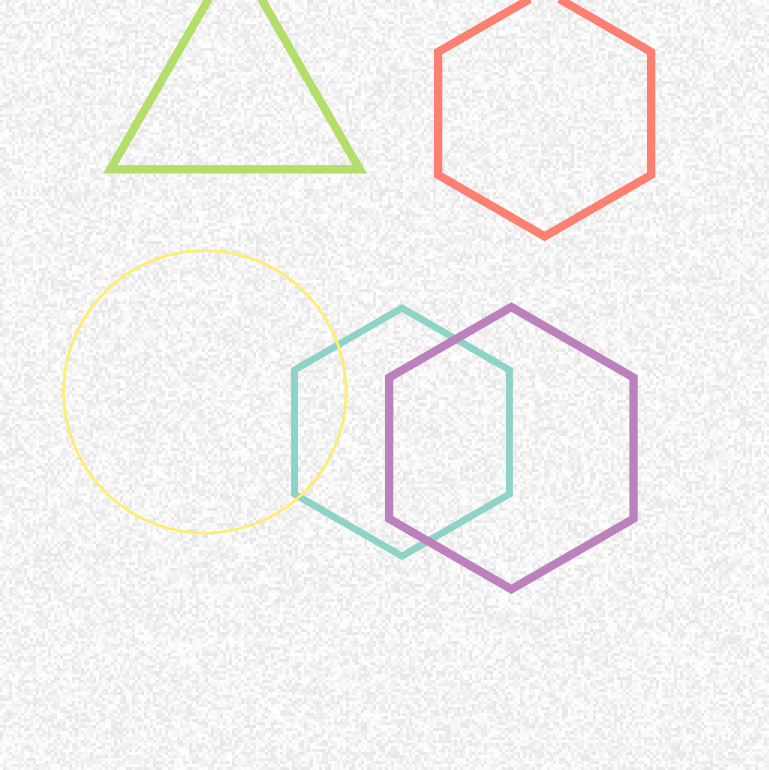[{"shape": "hexagon", "thickness": 2.5, "radius": 0.81, "center": [0.522, 0.439]}, {"shape": "hexagon", "thickness": 3, "radius": 0.8, "center": [0.707, 0.853]}, {"shape": "triangle", "thickness": 3, "radius": 0.93, "center": [0.305, 0.874]}, {"shape": "hexagon", "thickness": 3, "radius": 0.92, "center": [0.664, 0.418]}, {"shape": "circle", "thickness": 1, "radius": 0.92, "center": [0.266, 0.491]}]